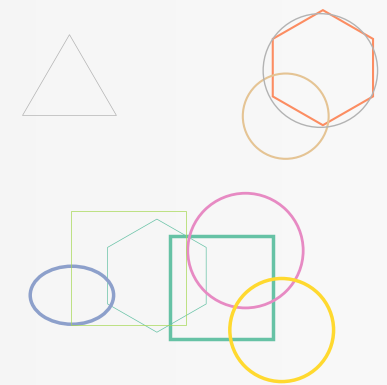[{"shape": "hexagon", "thickness": 0.5, "radius": 0.73, "center": [0.405, 0.284]}, {"shape": "square", "thickness": 2.5, "radius": 0.67, "center": [0.571, 0.254]}, {"shape": "hexagon", "thickness": 1.5, "radius": 0.75, "center": [0.833, 0.824]}, {"shape": "oval", "thickness": 2.5, "radius": 0.54, "center": [0.186, 0.233]}, {"shape": "circle", "thickness": 2, "radius": 0.74, "center": [0.633, 0.349]}, {"shape": "square", "thickness": 0.5, "radius": 0.74, "center": [0.331, 0.304]}, {"shape": "circle", "thickness": 2.5, "radius": 0.67, "center": [0.727, 0.143]}, {"shape": "circle", "thickness": 1.5, "radius": 0.55, "center": [0.737, 0.698]}, {"shape": "triangle", "thickness": 0.5, "radius": 0.7, "center": [0.179, 0.77]}, {"shape": "circle", "thickness": 1, "radius": 0.74, "center": [0.827, 0.817]}]